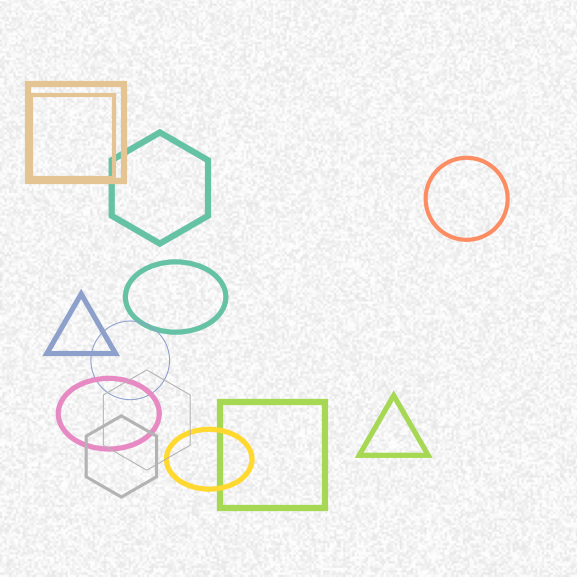[{"shape": "oval", "thickness": 2.5, "radius": 0.43, "center": [0.304, 0.485]}, {"shape": "hexagon", "thickness": 3, "radius": 0.48, "center": [0.277, 0.674]}, {"shape": "circle", "thickness": 2, "radius": 0.36, "center": [0.808, 0.655]}, {"shape": "triangle", "thickness": 2.5, "radius": 0.34, "center": [0.141, 0.421]}, {"shape": "circle", "thickness": 0.5, "radius": 0.34, "center": [0.226, 0.375]}, {"shape": "oval", "thickness": 2.5, "radius": 0.44, "center": [0.188, 0.283]}, {"shape": "triangle", "thickness": 2.5, "radius": 0.35, "center": [0.682, 0.245]}, {"shape": "square", "thickness": 3, "radius": 0.46, "center": [0.472, 0.211]}, {"shape": "oval", "thickness": 2.5, "radius": 0.37, "center": [0.362, 0.204]}, {"shape": "square", "thickness": 2, "radius": 0.36, "center": [0.126, 0.763]}, {"shape": "square", "thickness": 3, "radius": 0.42, "center": [0.132, 0.77]}, {"shape": "hexagon", "thickness": 1.5, "radius": 0.35, "center": [0.21, 0.209]}, {"shape": "hexagon", "thickness": 0.5, "radius": 0.43, "center": [0.254, 0.272]}]